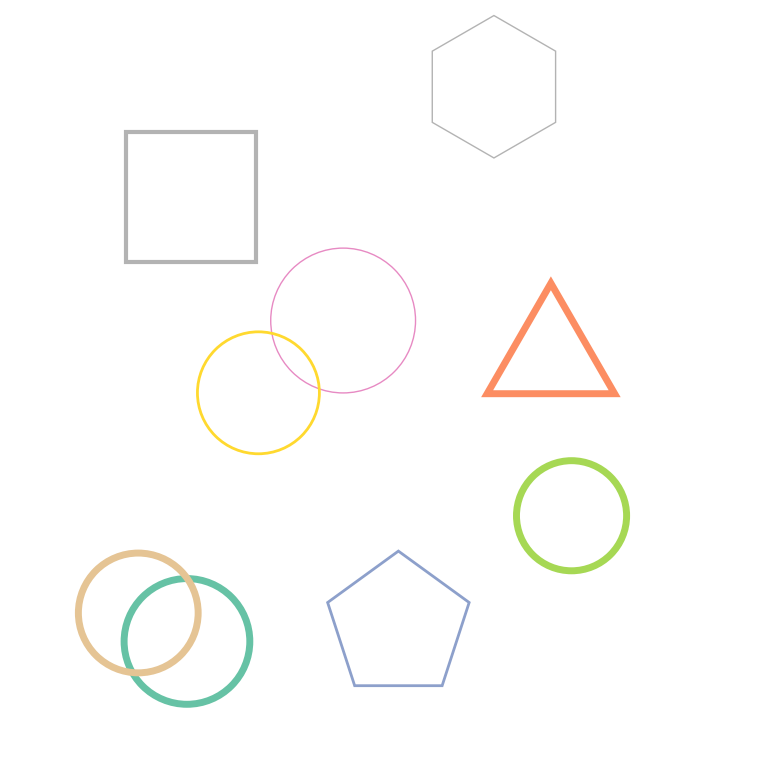[{"shape": "circle", "thickness": 2.5, "radius": 0.41, "center": [0.243, 0.167]}, {"shape": "triangle", "thickness": 2.5, "radius": 0.48, "center": [0.715, 0.536]}, {"shape": "pentagon", "thickness": 1, "radius": 0.48, "center": [0.517, 0.188]}, {"shape": "circle", "thickness": 0.5, "radius": 0.47, "center": [0.446, 0.584]}, {"shape": "circle", "thickness": 2.5, "radius": 0.36, "center": [0.742, 0.33]}, {"shape": "circle", "thickness": 1, "radius": 0.4, "center": [0.336, 0.49]}, {"shape": "circle", "thickness": 2.5, "radius": 0.39, "center": [0.18, 0.204]}, {"shape": "square", "thickness": 1.5, "radius": 0.42, "center": [0.248, 0.744]}, {"shape": "hexagon", "thickness": 0.5, "radius": 0.46, "center": [0.641, 0.887]}]